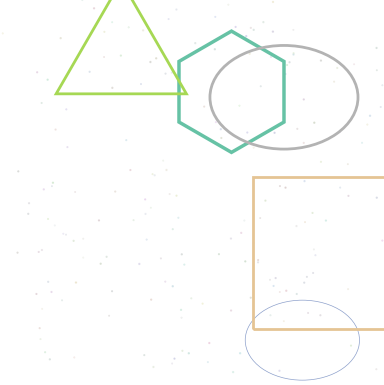[{"shape": "hexagon", "thickness": 2.5, "radius": 0.79, "center": [0.601, 0.762]}, {"shape": "oval", "thickness": 0.5, "radius": 0.74, "center": [0.785, 0.116]}, {"shape": "triangle", "thickness": 2, "radius": 0.98, "center": [0.315, 0.854]}, {"shape": "square", "thickness": 2, "radius": 0.99, "center": [0.855, 0.343]}, {"shape": "oval", "thickness": 2, "radius": 0.96, "center": [0.738, 0.747]}]